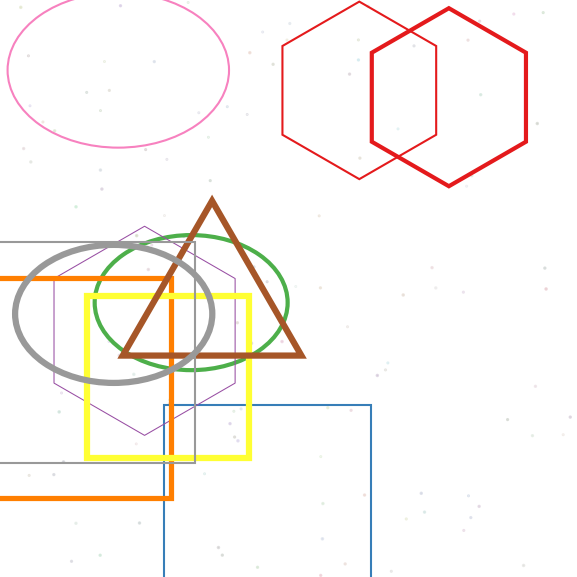[{"shape": "hexagon", "thickness": 2, "radius": 0.77, "center": [0.777, 0.831]}, {"shape": "hexagon", "thickness": 1, "radius": 0.77, "center": [0.622, 0.843]}, {"shape": "square", "thickness": 1, "radius": 0.9, "center": [0.463, 0.118]}, {"shape": "oval", "thickness": 2, "radius": 0.84, "center": [0.331, 0.475]}, {"shape": "hexagon", "thickness": 0.5, "radius": 0.91, "center": [0.25, 0.426]}, {"shape": "square", "thickness": 2.5, "radius": 0.95, "center": [0.105, 0.327]}, {"shape": "square", "thickness": 3, "radius": 0.7, "center": [0.291, 0.347]}, {"shape": "triangle", "thickness": 3, "radius": 0.89, "center": [0.367, 0.473]}, {"shape": "oval", "thickness": 1, "radius": 0.96, "center": [0.205, 0.878]}, {"shape": "oval", "thickness": 3, "radius": 0.85, "center": [0.197, 0.456]}, {"shape": "square", "thickness": 1, "radius": 0.96, "center": [0.146, 0.389]}]